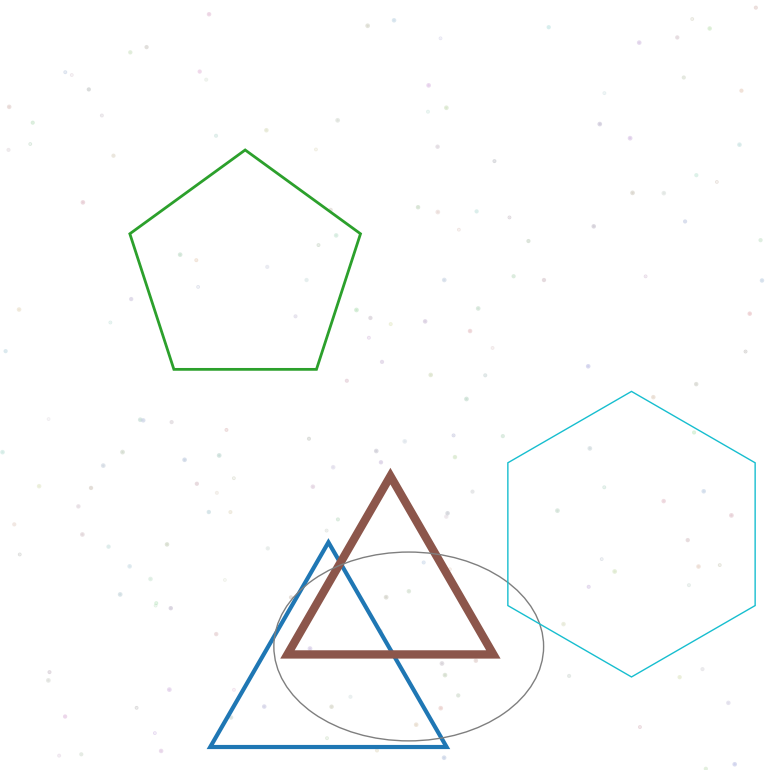[{"shape": "triangle", "thickness": 1.5, "radius": 0.89, "center": [0.427, 0.118]}, {"shape": "pentagon", "thickness": 1, "radius": 0.79, "center": [0.318, 0.648]}, {"shape": "triangle", "thickness": 3, "radius": 0.77, "center": [0.507, 0.227]}, {"shape": "oval", "thickness": 0.5, "radius": 0.88, "center": [0.531, 0.16]}, {"shape": "hexagon", "thickness": 0.5, "radius": 0.93, "center": [0.82, 0.306]}]